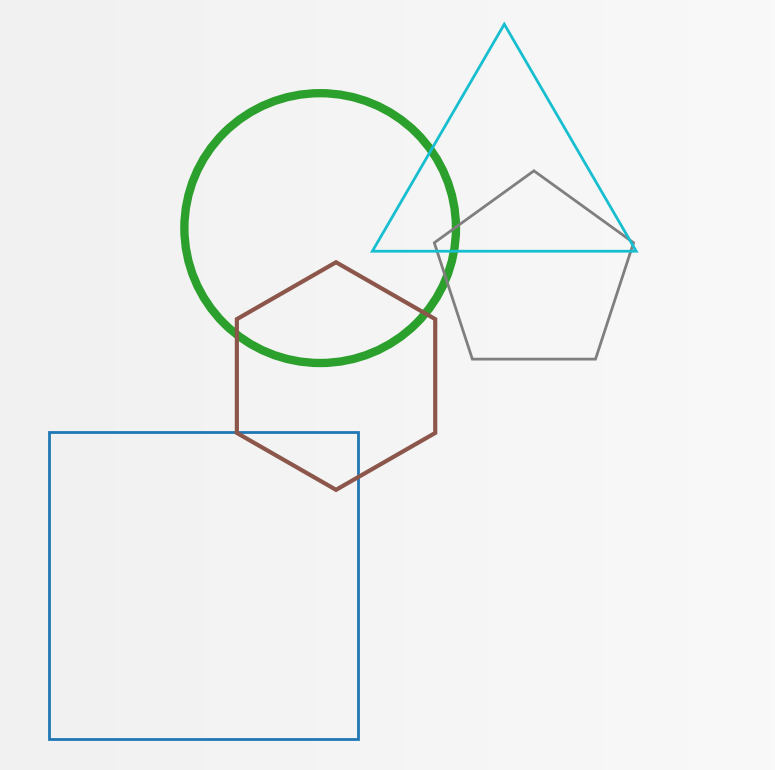[{"shape": "square", "thickness": 1, "radius": 1.0, "center": [0.263, 0.24]}, {"shape": "circle", "thickness": 3, "radius": 0.88, "center": [0.413, 0.704]}, {"shape": "hexagon", "thickness": 1.5, "radius": 0.74, "center": [0.434, 0.512]}, {"shape": "pentagon", "thickness": 1, "radius": 0.68, "center": [0.689, 0.643]}, {"shape": "triangle", "thickness": 1, "radius": 0.98, "center": [0.651, 0.772]}]